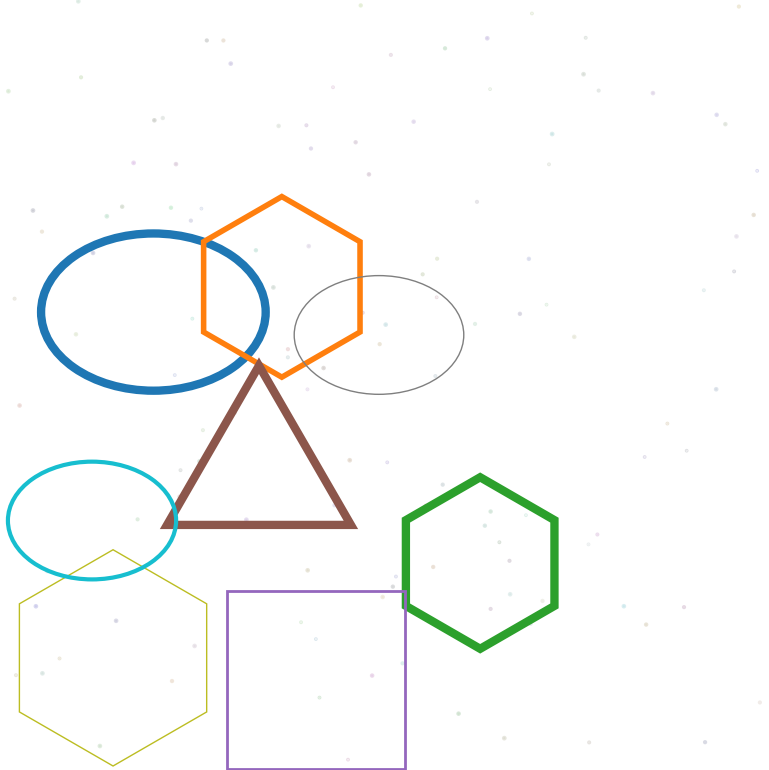[{"shape": "oval", "thickness": 3, "radius": 0.73, "center": [0.199, 0.595]}, {"shape": "hexagon", "thickness": 2, "radius": 0.59, "center": [0.366, 0.627]}, {"shape": "hexagon", "thickness": 3, "radius": 0.56, "center": [0.624, 0.269]}, {"shape": "square", "thickness": 1, "radius": 0.58, "center": [0.41, 0.116]}, {"shape": "triangle", "thickness": 3, "radius": 0.69, "center": [0.336, 0.387]}, {"shape": "oval", "thickness": 0.5, "radius": 0.55, "center": [0.492, 0.565]}, {"shape": "hexagon", "thickness": 0.5, "radius": 0.7, "center": [0.147, 0.146]}, {"shape": "oval", "thickness": 1.5, "radius": 0.55, "center": [0.12, 0.324]}]